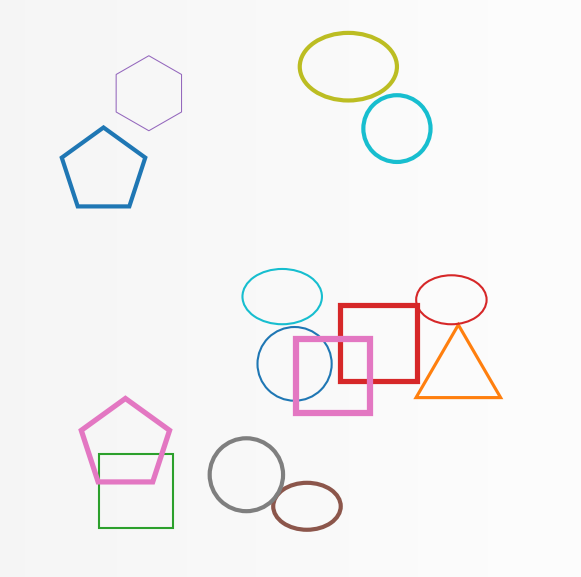[{"shape": "circle", "thickness": 1, "radius": 0.32, "center": [0.507, 0.369]}, {"shape": "pentagon", "thickness": 2, "radius": 0.38, "center": [0.178, 0.703]}, {"shape": "triangle", "thickness": 1.5, "radius": 0.42, "center": [0.789, 0.353]}, {"shape": "square", "thickness": 1, "radius": 0.32, "center": [0.234, 0.148]}, {"shape": "square", "thickness": 2.5, "radius": 0.33, "center": [0.651, 0.405]}, {"shape": "oval", "thickness": 1, "radius": 0.3, "center": [0.777, 0.48]}, {"shape": "hexagon", "thickness": 0.5, "radius": 0.32, "center": [0.256, 0.838]}, {"shape": "oval", "thickness": 2, "radius": 0.29, "center": [0.528, 0.122]}, {"shape": "pentagon", "thickness": 2.5, "radius": 0.4, "center": [0.216, 0.229]}, {"shape": "square", "thickness": 3, "radius": 0.32, "center": [0.572, 0.348]}, {"shape": "circle", "thickness": 2, "radius": 0.32, "center": [0.424, 0.177]}, {"shape": "oval", "thickness": 2, "radius": 0.42, "center": [0.599, 0.884]}, {"shape": "oval", "thickness": 1, "radius": 0.34, "center": [0.486, 0.486]}, {"shape": "circle", "thickness": 2, "radius": 0.29, "center": [0.683, 0.776]}]